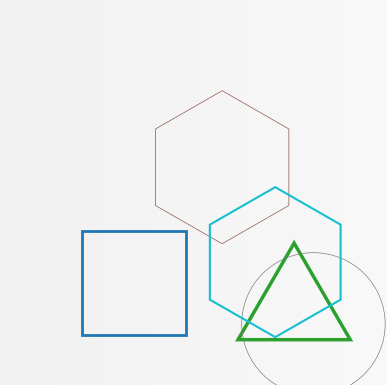[{"shape": "square", "thickness": 2, "radius": 0.67, "center": [0.345, 0.265]}, {"shape": "triangle", "thickness": 2.5, "radius": 0.84, "center": [0.759, 0.201]}, {"shape": "hexagon", "thickness": 0.5, "radius": 0.99, "center": [0.573, 0.566]}, {"shape": "circle", "thickness": 0.5, "radius": 0.93, "center": [0.809, 0.159]}, {"shape": "hexagon", "thickness": 1.5, "radius": 0.97, "center": [0.71, 0.319]}]